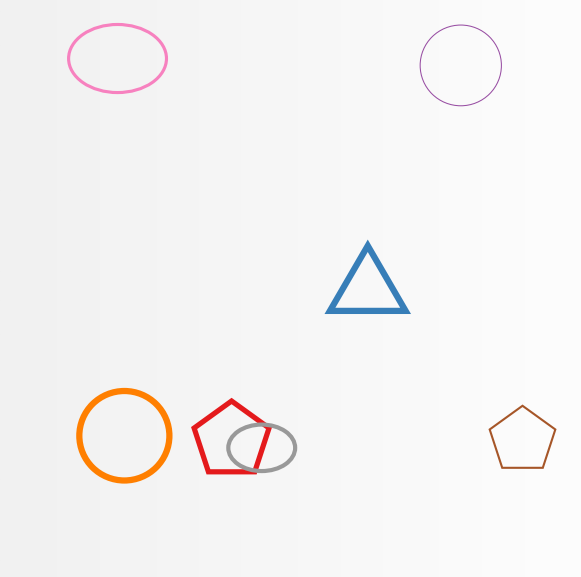[{"shape": "pentagon", "thickness": 2.5, "radius": 0.34, "center": [0.398, 0.237]}, {"shape": "triangle", "thickness": 3, "radius": 0.38, "center": [0.633, 0.498]}, {"shape": "circle", "thickness": 0.5, "radius": 0.35, "center": [0.793, 0.886]}, {"shape": "circle", "thickness": 3, "radius": 0.39, "center": [0.214, 0.245]}, {"shape": "pentagon", "thickness": 1, "radius": 0.3, "center": [0.899, 0.237]}, {"shape": "oval", "thickness": 1.5, "radius": 0.42, "center": [0.202, 0.898]}, {"shape": "oval", "thickness": 2, "radius": 0.29, "center": [0.45, 0.224]}]